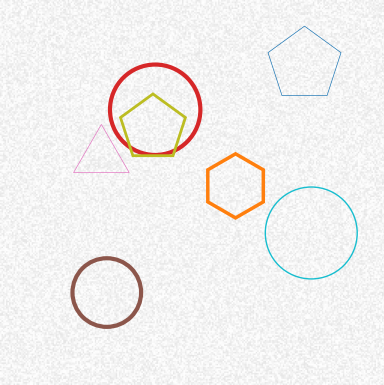[{"shape": "pentagon", "thickness": 0.5, "radius": 0.5, "center": [0.791, 0.832]}, {"shape": "hexagon", "thickness": 2.5, "radius": 0.42, "center": [0.612, 0.517]}, {"shape": "circle", "thickness": 3, "radius": 0.59, "center": [0.403, 0.715]}, {"shape": "circle", "thickness": 3, "radius": 0.45, "center": [0.277, 0.24]}, {"shape": "triangle", "thickness": 0.5, "radius": 0.42, "center": [0.263, 0.593]}, {"shape": "pentagon", "thickness": 2, "radius": 0.44, "center": [0.397, 0.667]}, {"shape": "circle", "thickness": 1, "radius": 0.6, "center": [0.808, 0.395]}]